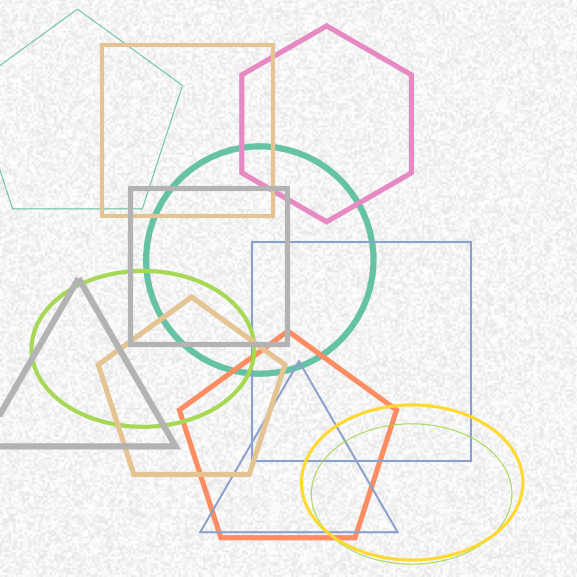[{"shape": "pentagon", "thickness": 0.5, "radius": 0.96, "center": [0.134, 0.792]}, {"shape": "circle", "thickness": 3, "radius": 0.98, "center": [0.45, 0.549]}, {"shape": "pentagon", "thickness": 2.5, "radius": 0.99, "center": [0.499, 0.228]}, {"shape": "triangle", "thickness": 1, "radius": 0.99, "center": [0.518, 0.176]}, {"shape": "square", "thickness": 1, "radius": 0.95, "center": [0.626, 0.39]}, {"shape": "hexagon", "thickness": 2.5, "radius": 0.85, "center": [0.566, 0.785]}, {"shape": "oval", "thickness": 2, "radius": 0.96, "center": [0.248, 0.395]}, {"shape": "oval", "thickness": 0.5, "radius": 0.87, "center": [0.713, 0.144]}, {"shape": "oval", "thickness": 1.5, "radius": 0.96, "center": [0.714, 0.164]}, {"shape": "pentagon", "thickness": 2.5, "radius": 0.85, "center": [0.332, 0.315]}, {"shape": "square", "thickness": 2, "radius": 0.74, "center": [0.325, 0.773]}, {"shape": "triangle", "thickness": 3, "radius": 0.97, "center": [0.136, 0.323]}, {"shape": "square", "thickness": 2.5, "radius": 0.68, "center": [0.361, 0.539]}]